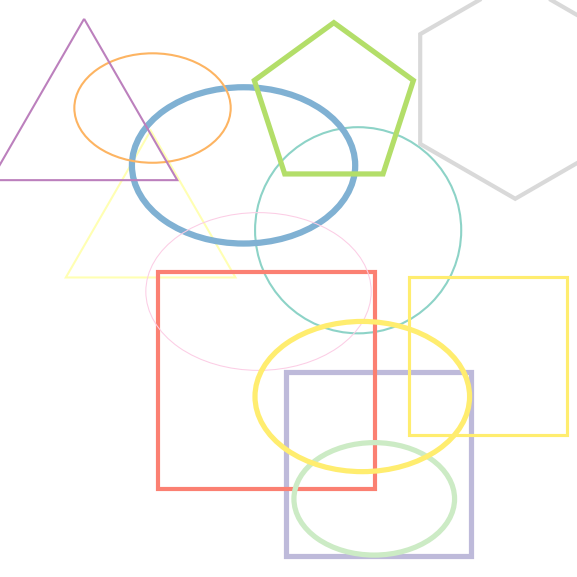[{"shape": "circle", "thickness": 1, "radius": 0.89, "center": [0.62, 0.6]}, {"shape": "triangle", "thickness": 1, "radius": 0.85, "center": [0.261, 0.603]}, {"shape": "square", "thickness": 2.5, "radius": 0.8, "center": [0.655, 0.196]}, {"shape": "square", "thickness": 2, "radius": 0.94, "center": [0.462, 0.341]}, {"shape": "oval", "thickness": 3, "radius": 0.97, "center": [0.422, 0.713]}, {"shape": "oval", "thickness": 1, "radius": 0.68, "center": [0.264, 0.812]}, {"shape": "pentagon", "thickness": 2.5, "radius": 0.72, "center": [0.578, 0.815]}, {"shape": "oval", "thickness": 0.5, "radius": 0.98, "center": [0.448, 0.494]}, {"shape": "hexagon", "thickness": 2, "radius": 0.95, "center": [0.892, 0.845]}, {"shape": "triangle", "thickness": 1, "radius": 0.93, "center": [0.146, 0.78]}, {"shape": "oval", "thickness": 2.5, "radius": 0.7, "center": [0.648, 0.135]}, {"shape": "square", "thickness": 1.5, "radius": 0.68, "center": [0.845, 0.382]}, {"shape": "oval", "thickness": 2.5, "radius": 0.93, "center": [0.627, 0.312]}]